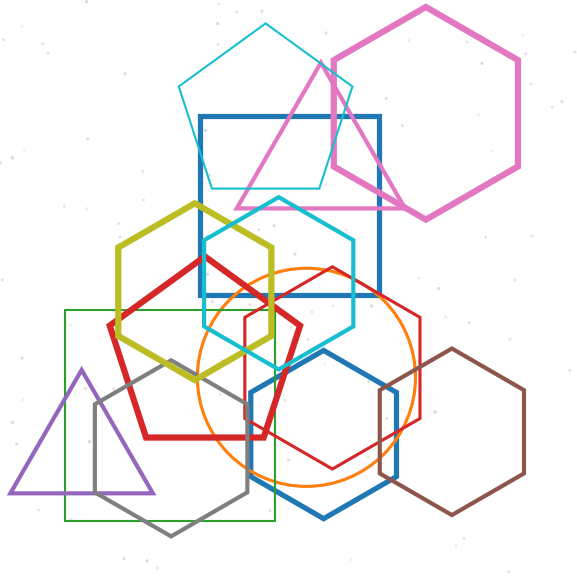[{"shape": "square", "thickness": 2.5, "radius": 0.77, "center": [0.501, 0.643]}, {"shape": "hexagon", "thickness": 2.5, "radius": 0.73, "center": [0.56, 0.247]}, {"shape": "circle", "thickness": 1.5, "radius": 0.94, "center": [0.531, 0.346]}, {"shape": "square", "thickness": 1, "radius": 0.91, "center": [0.295, 0.28]}, {"shape": "hexagon", "thickness": 1.5, "radius": 0.88, "center": [0.576, 0.362]}, {"shape": "pentagon", "thickness": 3, "radius": 0.87, "center": [0.355, 0.382]}, {"shape": "triangle", "thickness": 2, "radius": 0.71, "center": [0.141, 0.216]}, {"shape": "hexagon", "thickness": 2, "radius": 0.72, "center": [0.782, 0.251]}, {"shape": "triangle", "thickness": 2, "radius": 0.84, "center": [0.556, 0.722]}, {"shape": "hexagon", "thickness": 3, "radius": 0.92, "center": [0.737, 0.803]}, {"shape": "hexagon", "thickness": 2, "radius": 0.76, "center": [0.296, 0.223]}, {"shape": "hexagon", "thickness": 3, "radius": 0.77, "center": [0.337, 0.494]}, {"shape": "pentagon", "thickness": 1, "radius": 0.79, "center": [0.46, 0.8]}, {"shape": "hexagon", "thickness": 2, "radius": 0.75, "center": [0.483, 0.509]}]